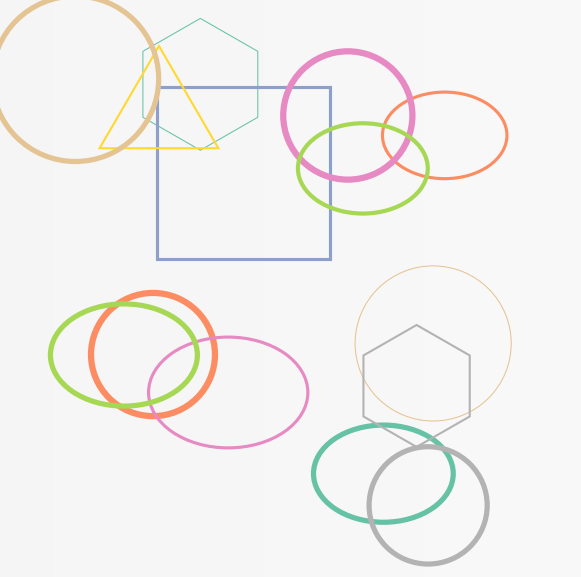[{"shape": "oval", "thickness": 2.5, "radius": 0.6, "center": [0.66, 0.179]}, {"shape": "hexagon", "thickness": 0.5, "radius": 0.57, "center": [0.345, 0.853]}, {"shape": "circle", "thickness": 3, "radius": 0.53, "center": [0.263, 0.385]}, {"shape": "oval", "thickness": 1.5, "radius": 0.54, "center": [0.765, 0.765]}, {"shape": "square", "thickness": 1.5, "radius": 0.74, "center": [0.419, 0.699]}, {"shape": "circle", "thickness": 3, "radius": 0.56, "center": [0.598, 0.799]}, {"shape": "oval", "thickness": 1.5, "radius": 0.69, "center": [0.393, 0.32]}, {"shape": "oval", "thickness": 2.5, "radius": 0.63, "center": [0.213, 0.384]}, {"shape": "oval", "thickness": 2, "radius": 0.56, "center": [0.624, 0.708]}, {"shape": "triangle", "thickness": 1, "radius": 0.59, "center": [0.274, 0.801]}, {"shape": "circle", "thickness": 2.5, "radius": 0.72, "center": [0.13, 0.863]}, {"shape": "circle", "thickness": 0.5, "radius": 0.67, "center": [0.745, 0.404]}, {"shape": "hexagon", "thickness": 1, "radius": 0.53, "center": [0.717, 0.331]}, {"shape": "circle", "thickness": 2.5, "radius": 0.51, "center": [0.737, 0.124]}]